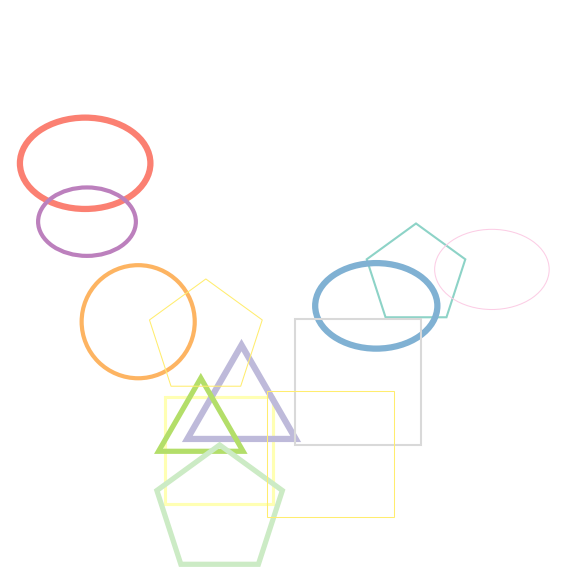[{"shape": "pentagon", "thickness": 1, "radius": 0.45, "center": [0.72, 0.522]}, {"shape": "square", "thickness": 1.5, "radius": 0.47, "center": [0.379, 0.219]}, {"shape": "triangle", "thickness": 3, "radius": 0.54, "center": [0.418, 0.293]}, {"shape": "oval", "thickness": 3, "radius": 0.56, "center": [0.147, 0.716]}, {"shape": "oval", "thickness": 3, "radius": 0.53, "center": [0.652, 0.47]}, {"shape": "circle", "thickness": 2, "radius": 0.49, "center": [0.239, 0.442]}, {"shape": "triangle", "thickness": 2.5, "radius": 0.42, "center": [0.348, 0.26]}, {"shape": "oval", "thickness": 0.5, "radius": 0.5, "center": [0.852, 0.533]}, {"shape": "square", "thickness": 1, "radius": 0.55, "center": [0.62, 0.338]}, {"shape": "oval", "thickness": 2, "radius": 0.42, "center": [0.151, 0.615]}, {"shape": "pentagon", "thickness": 2.5, "radius": 0.57, "center": [0.38, 0.114]}, {"shape": "square", "thickness": 0.5, "radius": 0.55, "center": [0.572, 0.213]}, {"shape": "pentagon", "thickness": 0.5, "radius": 0.51, "center": [0.356, 0.413]}]